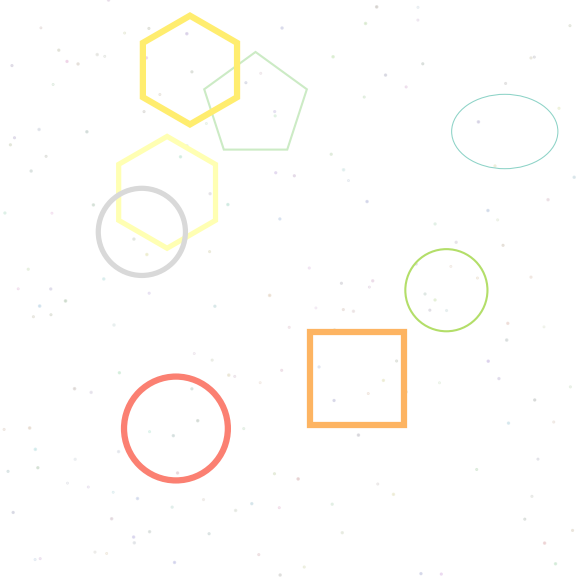[{"shape": "oval", "thickness": 0.5, "radius": 0.46, "center": [0.874, 0.771]}, {"shape": "hexagon", "thickness": 2.5, "radius": 0.48, "center": [0.289, 0.666]}, {"shape": "circle", "thickness": 3, "radius": 0.45, "center": [0.305, 0.257]}, {"shape": "square", "thickness": 3, "radius": 0.41, "center": [0.618, 0.344]}, {"shape": "circle", "thickness": 1, "radius": 0.36, "center": [0.773, 0.497]}, {"shape": "circle", "thickness": 2.5, "radius": 0.38, "center": [0.246, 0.598]}, {"shape": "pentagon", "thickness": 1, "radius": 0.47, "center": [0.442, 0.816]}, {"shape": "hexagon", "thickness": 3, "radius": 0.47, "center": [0.329, 0.878]}]